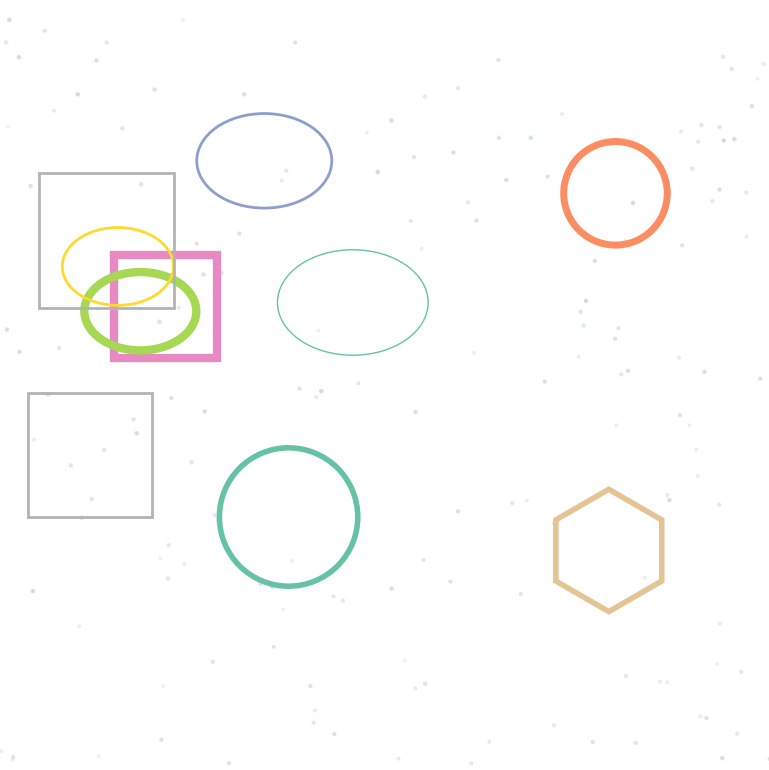[{"shape": "oval", "thickness": 0.5, "radius": 0.49, "center": [0.458, 0.607]}, {"shape": "circle", "thickness": 2, "radius": 0.45, "center": [0.375, 0.329]}, {"shape": "circle", "thickness": 2.5, "radius": 0.34, "center": [0.799, 0.749]}, {"shape": "oval", "thickness": 1, "radius": 0.44, "center": [0.343, 0.791]}, {"shape": "square", "thickness": 3, "radius": 0.34, "center": [0.214, 0.602]}, {"shape": "oval", "thickness": 3, "radius": 0.36, "center": [0.182, 0.596]}, {"shape": "oval", "thickness": 1, "radius": 0.36, "center": [0.153, 0.654]}, {"shape": "hexagon", "thickness": 2, "radius": 0.4, "center": [0.791, 0.285]}, {"shape": "square", "thickness": 1, "radius": 0.4, "center": [0.116, 0.409]}, {"shape": "square", "thickness": 1, "radius": 0.44, "center": [0.139, 0.688]}]